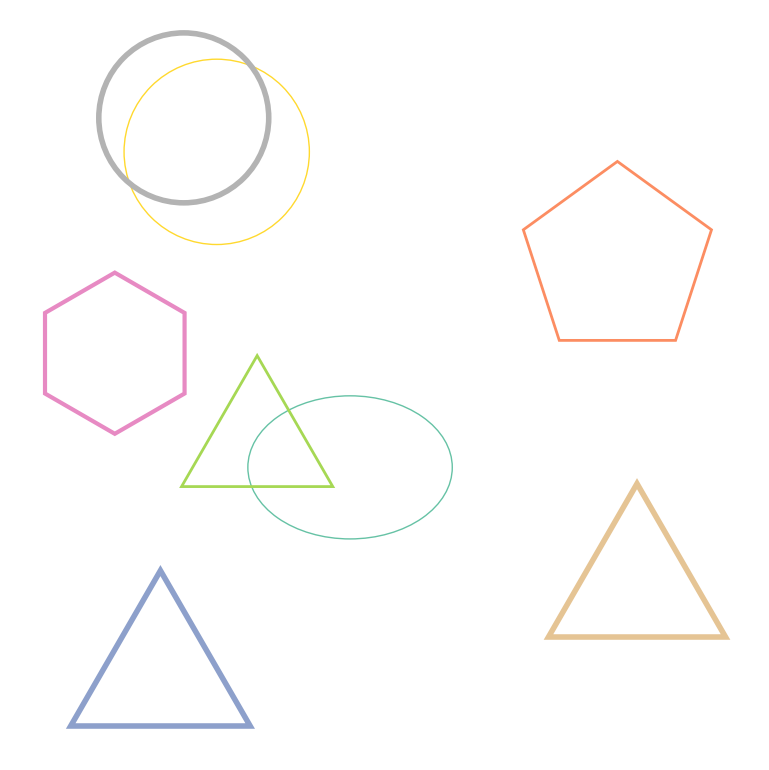[{"shape": "oval", "thickness": 0.5, "radius": 0.66, "center": [0.455, 0.393]}, {"shape": "pentagon", "thickness": 1, "radius": 0.64, "center": [0.802, 0.662]}, {"shape": "triangle", "thickness": 2, "radius": 0.67, "center": [0.208, 0.124]}, {"shape": "hexagon", "thickness": 1.5, "radius": 0.52, "center": [0.149, 0.541]}, {"shape": "triangle", "thickness": 1, "radius": 0.57, "center": [0.334, 0.425]}, {"shape": "circle", "thickness": 0.5, "radius": 0.6, "center": [0.281, 0.803]}, {"shape": "triangle", "thickness": 2, "radius": 0.66, "center": [0.827, 0.239]}, {"shape": "circle", "thickness": 2, "radius": 0.55, "center": [0.239, 0.847]}]